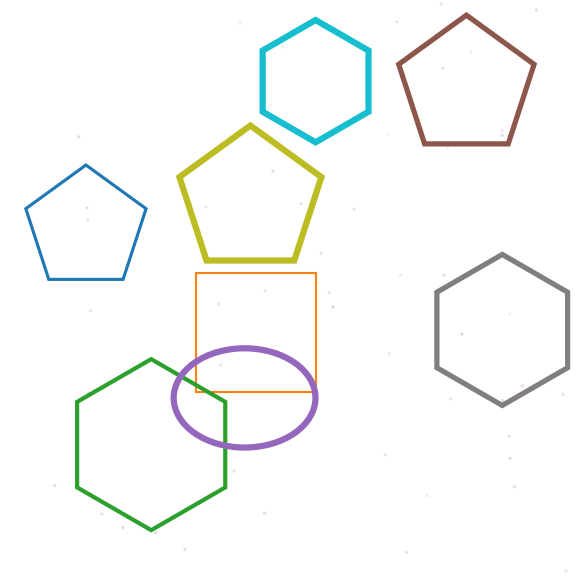[{"shape": "pentagon", "thickness": 1.5, "radius": 0.55, "center": [0.149, 0.604]}, {"shape": "square", "thickness": 1, "radius": 0.52, "center": [0.443, 0.423]}, {"shape": "hexagon", "thickness": 2, "radius": 0.74, "center": [0.262, 0.229]}, {"shape": "oval", "thickness": 3, "radius": 0.61, "center": [0.424, 0.31]}, {"shape": "pentagon", "thickness": 2.5, "radius": 0.62, "center": [0.808, 0.85]}, {"shape": "hexagon", "thickness": 2.5, "radius": 0.65, "center": [0.87, 0.428]}, {"shape": "pentagon", "thickness": 3, "radius": 0.65, "center": [0.434, 0.653]}, {"shape": "hexagon", "thickness": 3, "radius": 0.53, "center": [0.546, 0.859]}]